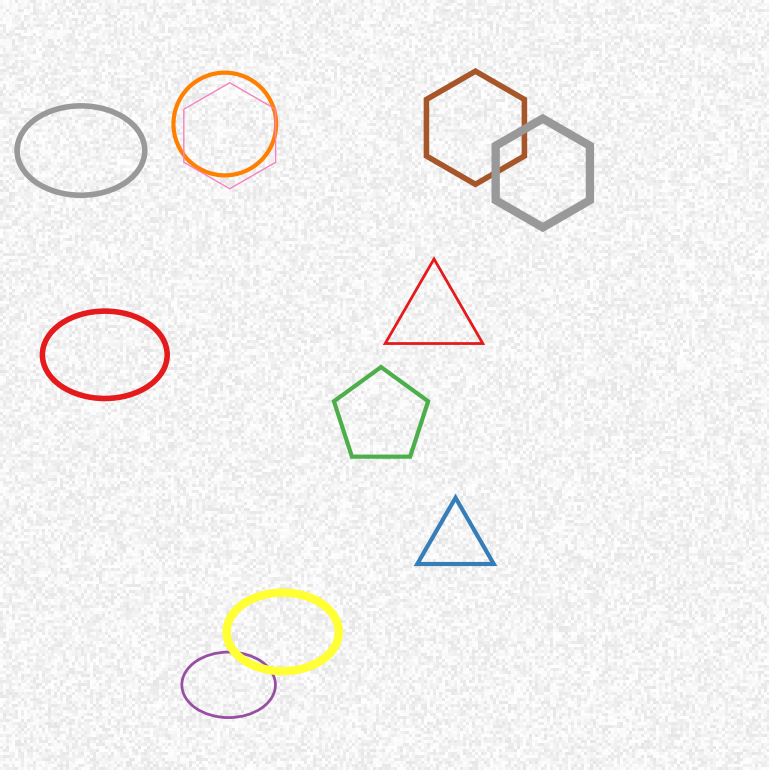[{"shape": "oval", "thickness": 2, "radius": 0.41, "center": [0.136, 0.539]}, {"shape": "triangle", "thickness": 1, "radius": 0.37, "center": [0.564, 0.59]}, {"shape": "triangle", "thickness": 1.5, "radius": 0.29, "center": [0.592, 0.296]}, {"shape": "pentagon", "thickness": 1.5, "radius": 0.32, "center": [0.495, 0.459]}, {"shape": "oval", "thickness": 1, "radius": 0.3, "center": [0.297, 0.111]}, {"shape": "circle", "thickness": 1.5, "radius": 0.33, "center": [0.292, 0.839]}, {"shape": "oval", "thickness": 3, "radius": 0.36, "center": [0.367, 0.179]}, {"shape": "hexagon", "thickness": 2, "radius": 0.37, "center": [0.617, 0.834]}, {"shape": "hexagon", "thickness": 0.5, "radius": 0.34, "center": [0.298, 0.824]}, {"shape": "hexagon", "thickness": 3, "radius": 0.35, "center": [0.705, 0.775]}, {"shape": "oval", "thickness": 2, "radius": 0.41, "center": [0.105, 0.804]}]